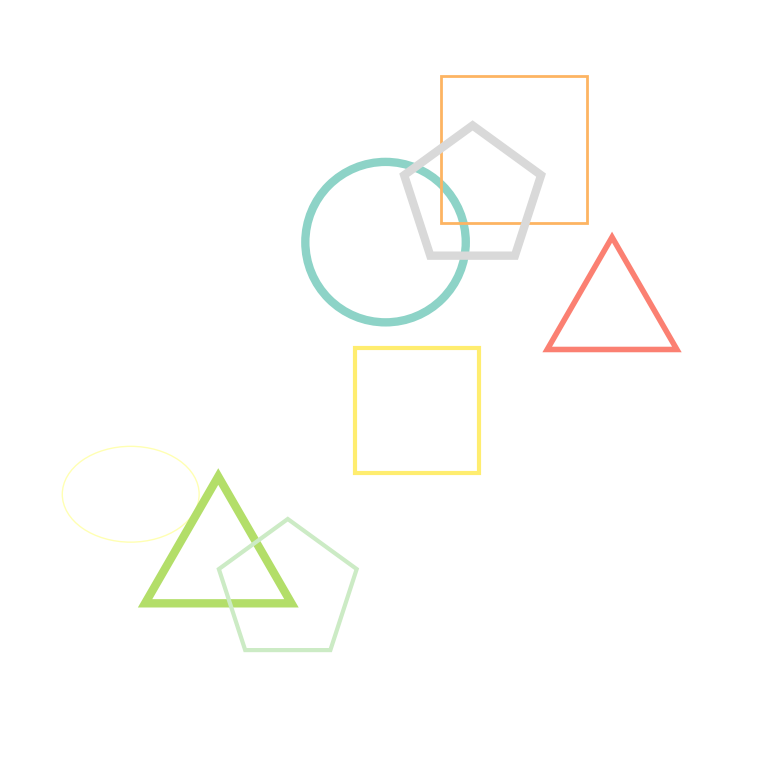[{"shape": "circle", "thickness": 3, "radius": 0.52, "center": [0.501, 0.686]}, {"shape": "oval", "thickness": 0.5, "radius": 0.44, "center": [0.17, 0.358]}, {"shape": "triangle", "thickness": 2, "radius": 0.49, "center": [0.795, 0.595]}, {"shape": "square", "thickness": 1, "radius": 0.48, "center": [0.667, 0.806]}, {"shape": "triangle", "thickness": 3, "radius": 0.55, "center": [0.283, 0.271]}, {"shape": "pentagon", "thickness": 3, "radius": 0.47, "center": [0.614, 0.744]}, {"shape": "pentagon", "thickness": 1.5, "radius": 0.47, "center": [0.374, 0.232]}, {"shape": "square", "thickness": 1.5, "radius": 0.4, "center": [0.542, 0.467]}]